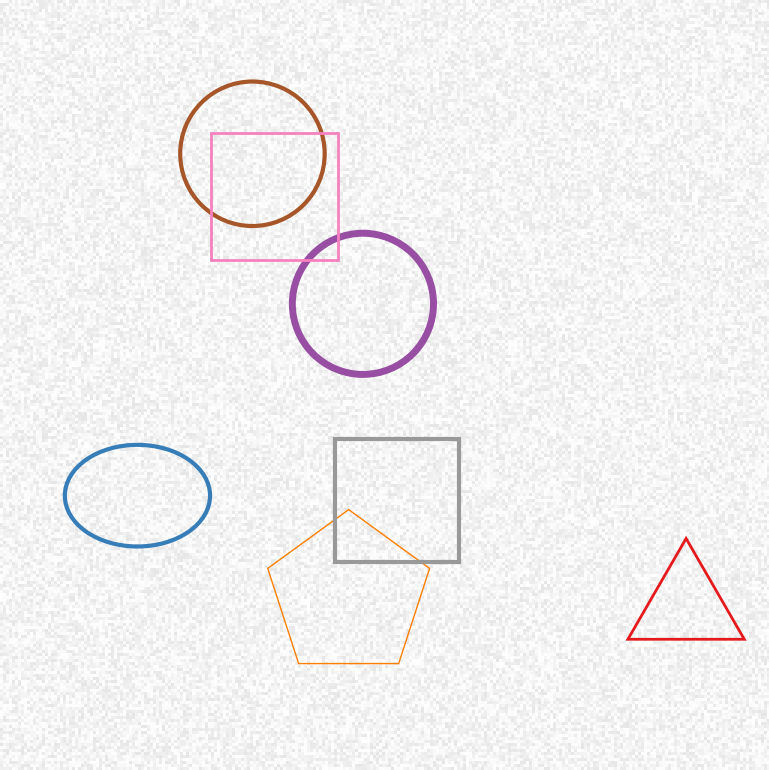[{"shape": "triangle", "thickness": 1, "radius": 0.44, "center": [0.891, 0.213]}, {"shape": "oval", "thickness": 1.5, "radius": 0.47, "center": [0.179, 0.356]}, {"shape": "circle", "thickness": 2.5, "radius": 0.46, "center": [0.471, 0.605]}, {"shape": "pentagon", "thickness": 0.5, "radius": 0.55, "center": [0.453, 0.228]}, {"shape": "circle", "thickness": 1.5, "radius": 0.47, "center": [0.328, 0.8]}, {"shape": "square", "thickness": 1, "radius": 0.41, "center": [0.356, 0.745]}, {"shape": "square", "thickness": 1.5, "radius": 0.4, "center": [0.516, 0.35]}]